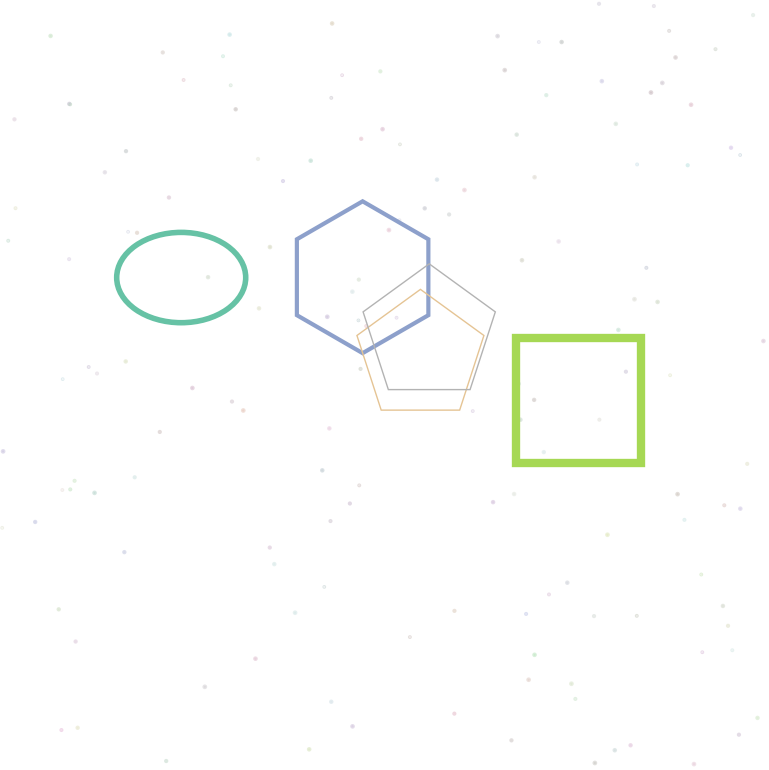[{"shape": "oval", "thickness": 2, "radius": 0.42, "center": [0.235, 0.64]}, {"shape": "hexagon", "thickness": 1.5, "radius": 0.49, "center": [0.471, 0.64]}, {"shape": "square", "thickness": 3, "radius": 0.41, "center": [0.751, 0.48]}, {"shape": "pentagon", "thickness": 0.5, "radius": 0.43, "center": [0.546, 0.538]}, {"shape": "pentagon", "thickness": 0.5, "radius": 0.45, "center": [0.557, 0.567]}]